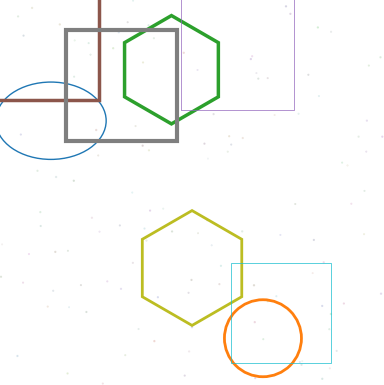[{"shape": "oval", "thickness": 1, "radius": 0.72, "center": [0.132, 0.686]}, {"shape": "circle", "thickness": 2, "radius": 0.5, "center": [0.683, 0.121]}, {"shape": "hexagon", "thickness": 2.5, "radius": 0.7, "center": [0.445, 0.819]}, {"shape": "square", "thickness": 0.5, "radius": 0.74, "center": [0.617, 0.862]}, {"shape": "square", "thickness": 2.5, "radius": 0.66, "center": [0.125, 0.872]}, {"shape": "square", "thickness": 3, "radius": 0.72, "center": [0.315, 0.778]}, {"shape": "hexagon", "thickness": 2, "radius": 0.75, "center": [0.499, 0.304]}, {"shape": "square", "thickness": 0.5, "radius": 0.65, "center": [0.73, 0.188]}]